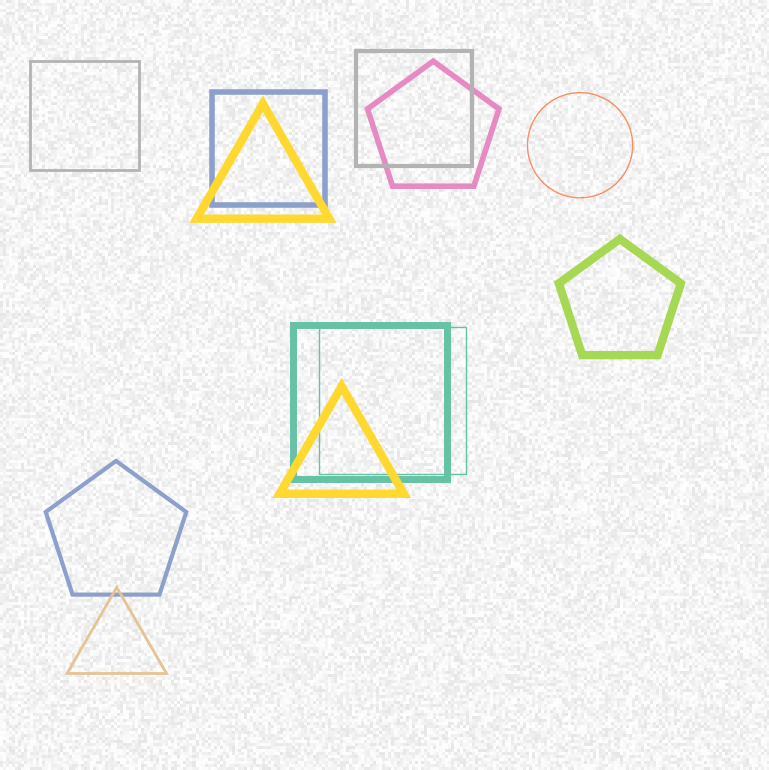[{"shape": "square", "thickness": 2.5, "radius": 0.5, "center": [0.481, 0.478]}, {"shape": "square", "thickness": 0.5, "radius": 0.48, "center": [0.51, 0.48]}, {"shape": "circle", "thickness": 0.5, "radius": 0.34, "center": [0.753, 0.811]}, {"shape": "pentagon", "thickness": 1.5, "radius": 0.48, "center": [0.151, 0.305]}, {"shape": "square", "thickness": 2, "radius": 0.37, "center": [0.349, 0.807]}, {"shape": "pentagon", "thickness": 2, "radius": 0.45, "center": [0.563, 0.831]}, {"shape": "pentagon", "thickness": 3, "radius": 0.42, "center": [0.805, 0.606]}, {"shape": "triangle", "thickness": 3, "radius": 0.5, "center": [0.341, 0.766]}, {"shape": "triangle", "thickness": 3, "radius": 0.47, "center": [0.444, 0.405]}, {"shape": "triangle", "thickness": 1, "radius": 0.37, "center": [0.152, 0.163]}, {"shape": "square", "thickness": 1.5, "radius": 0.38, "center": [0.537, 0.859]}, {"shape": "square", "thickness": 1, "radius": 0.36, "center": [0.11, 0.85]}]